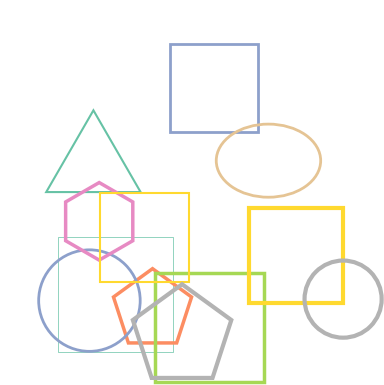[{"shape": "triangle", "thickness": 1.5, "radius": 0.71, "center": [0.243, 0.572]}, {"shape": "square", "thickness": 0.5, "radius": 0.75, "center": [0.299, 0.236]}, {"shape": "pentagon", "thickness": 2.5, "radius": 0.53, "center": [0.396, 0.196]}, {"shape": "square", "thickness": 2, "radius": 0.57, "center": [0.557, 0.771]}, {"shape": "circle", "thickness": 2, "radius": 0.66, "center": [0.232, 0.219]}, {"shape": "hexagon", "thickness": 2.5, "radius": 0.5, "center": [0.258, 0.425]}, {"shape": "square", "thickness": 2.5, "radius": 0.71, "center": [0.543, 0.149]}, {"shape": "square", "thickness": 3, "radius": 0.62, "center": [0.769, 0.336]}, {"shape": "square", "thickness": 1.5, "radius": 0.58, "center": [0.376, 0.384]}, {"shape": "oval", "thickness": 2, "radius": 0.68, "center": [0.697, 0.583]}, {"shape": "circle", "thickness": 3, "radius": 0.5, "center": [0.891, 0.223]}, {"shape": "pentagon", "thickness": 3, "radius": 0.67, "center": [0.473, 0.127]}]